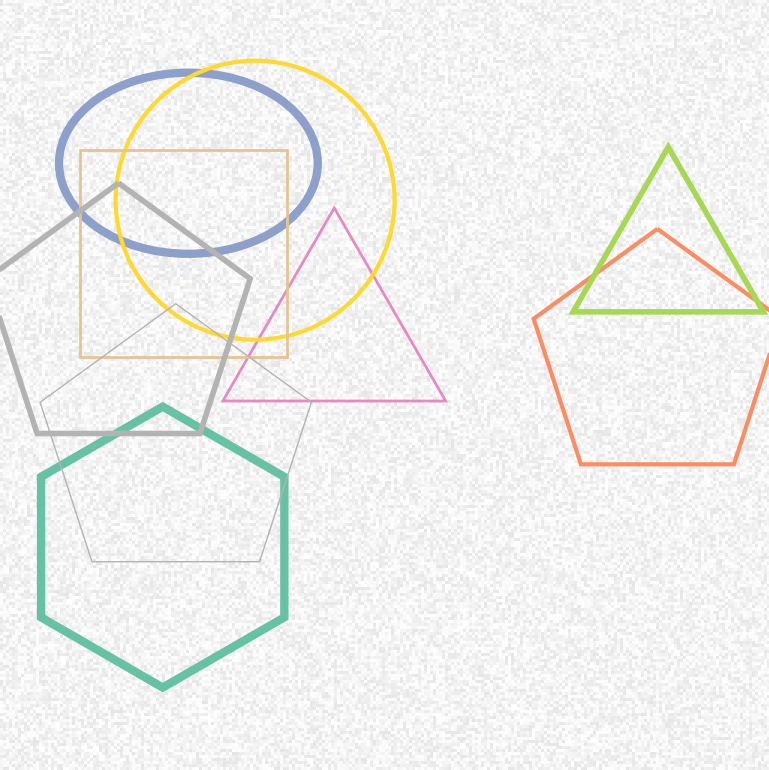[{"shape": "hexagon", "thickness": 3, "radius": 0.91, "center": [0.211, 0.289]}, {"shape": "pentagon", "thickness": 1.5, "radius": 0.85, "center": [0.854, 0.534]}, {"shape": "oval", "thickness": 3, "radius": 0.84, "center": [0.245, 0.788]}, {"shape": "triangle", "thickness": 1, "radius": 0.84, "center": [0.434, 0.563]}, {"shape": "triangle", "thickness": 2, "radius": 0.71, "center": [0.868, 0.666]}, {"shape": "circle", "thickness": 1.5, "radius": 0.91, "center": [0.331, 0.74]}, {"shape": "square", "thickness": 1, "radius": 0.67, "center": [0.238, 0.671]}, {"shape": "pentagon", "thickness": 2, "radius": 0.9, "center": [0.154, 0.582]}, {"shape": "pentagon", "thickness": 0.5, "radius": 0.93, "center": [0.228, 0.42]}]